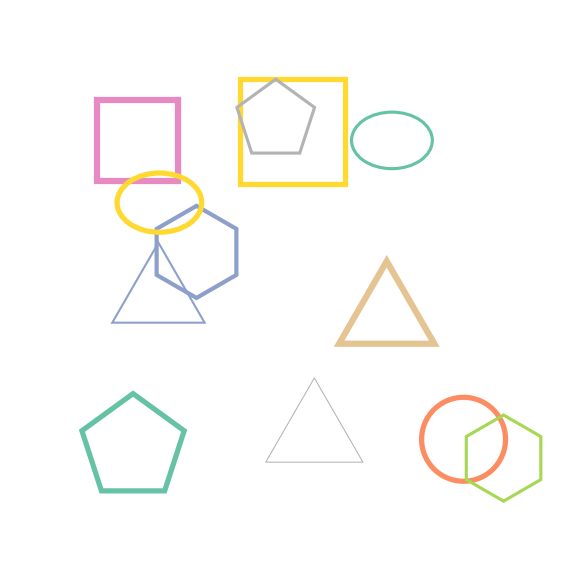[{"shape": "oval", "thickness": 1.5, "radius": 0.35, "center": [0.679, 0.756]}, {"shape": "pentagon", "thickness": 2.5, "radius": 0.47, "center": [0.23, 0.224]}, {"shape": "circle", "thickness": 2.5, "radius": 0.36, "center": [0.803, 0.238]}, {"shape": "hexagon", "thickness": 2, "radius": 0.4, "center": [0.34, 0.563]}, {"shape": "triangle", "thickness": 1, "radius": 0.46, "center": [0.274, 0.487]}, {"shape": "square", "thickness": 3, "radius": 0.35, "center": [0.238, 0.755]}, {"shape": "hexagon", "thickness": 1.5, "radius": 0.37, "center": [0.872, 0.206]}, {"shape": "oval", "thickness": 2.5, "radius": 0.37, "center": [0.276, 0.648]}, {"shape": "square", "thickness": 2.5, "radius": 0.45, "center": [0.507, 0.771]}, {"shape": "triangle", "thickness": 3, "radius": 0.48, "center": [0.67, 0.452]}, {"shape": "triangle", "thickness": 0.5, "radius": 0.49, "center": [0.544, 0.247]}, {"shape": "pentagon", "thickness": 1.5, "radius": 0.35, "center": [0.477, 0.791]}]